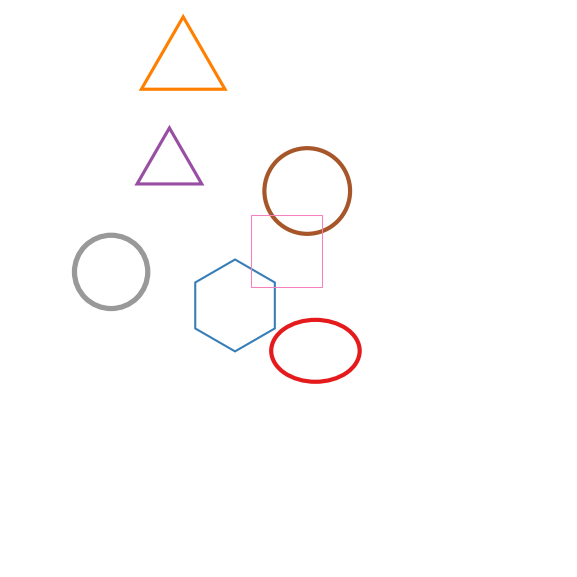[{"shape": "oval", "thickness": 2, "radius": 0.38, "center": [0.546, 0.392]}, {"shape": "hexagon", "thickness": 1, "radius": 0.4, "center": [0.407, 0.47]}, {"shape": "triangle", "thickness": 1.5, "radius": 0.32, "center": [0.293, 0.713]}, {"shape": "triangle", "thickness": 1.5, "radius": 0.42, "center": [0.317, 0.886]}, {"shape": "circle", "thickness": 2, "radius": 0.37, "center": [0.532, 0.668]}, {"shape": "square", "thickness": 0.5, "radius": 0.31, "center": [0.496, 0.564]}, {"shape": "circle", "thickness": 2.5, "radius": 0.32, "center": [0.192, 0.528]}]